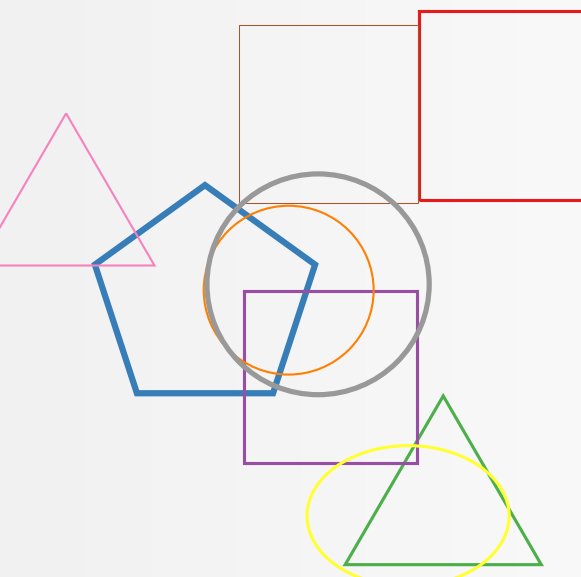[{"shape": "square", "thickness": 1.5, "radius": 0.82, "center": [0.885, 0.816]}, {"shape": "pentagon", "thickness": 3, "radius": 1.0, "center": [0.353, 0.479]}, {"shape": "triangle", "thickness": 1.5, "radius": 0.97, "center": [0.763, 0.119]}, {"shape": "square", "thickness": 1.5, "radius": 0.75, "center": [0.569, 0.347]}, {"shape": "circle", "thickness": 1, "radius": 0.73, "center": [0.497, 0.497]}, {"shape": "oval", "thickness": 1.5, "radius": 0.87, "center": [0.702, 0.106]}, {"shape": "square", "thickness": 0.5, "radius": 0.77, "center": [0.565, 0.801]}, {"shape": "triangle", "thickness": 1, "radius": 0.88, "center": [0.114, 0.627]}, {"shape": "circle", "thickness": 2.5, "radius": 0.96, "center": [0.547, 0.507]}]